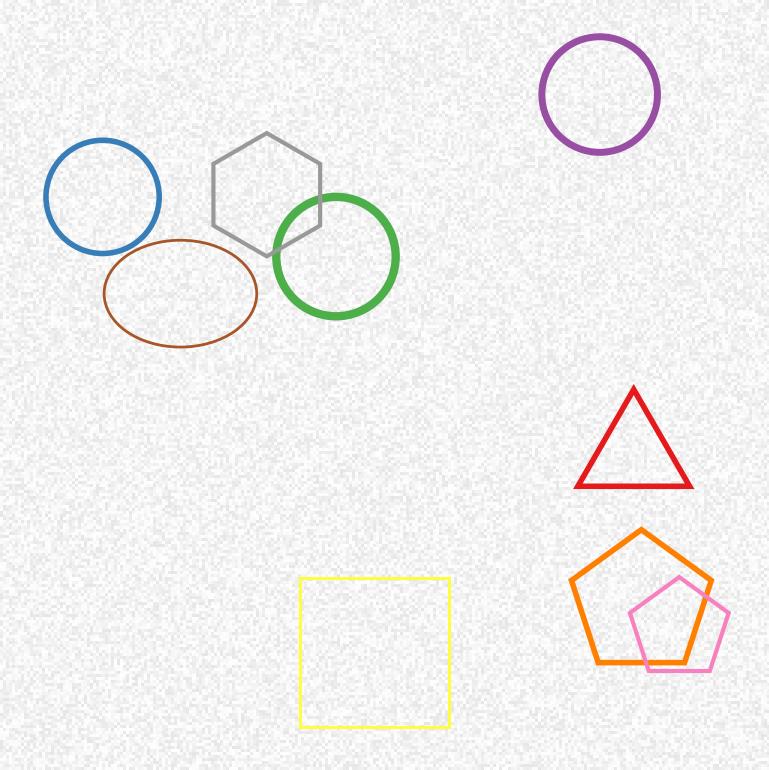[{"shape": "triangle", "thickness": 2, "radius": 0.42, "center": [0.823, 0.41]}, {"shape": "circle", "thickness": 2, "radius": 0.37, "center": [0.133, 0.744]}, {"shape": "circle", "thickness": 3, "radius": 0.39, "center": [0.436, 0.667]}, {"shape": "circle", "thickness": 2.5, "radius": 0.38, "center": [0.779, 0.877]}, {"shape": "pentagon", "thickness": 2, "radius": 0.48, "center": [0.833, 0.217]}, {"shape": "square", "thickness": 1, "radius": 0.48, "center": [0.486, 0.152]}, {"shape": "oval", "thickness": 1, "radius": 0.5, "center": [0.234, 0.619]}, {"shape": "pentagon", "thickness": 1.5, "radius": 0.34, "center": [0.882, 0.183]}, {"shape": "hexagon", "thickness": 1.5, "radius": 0.4, "center": [0.346, 0.747]}]